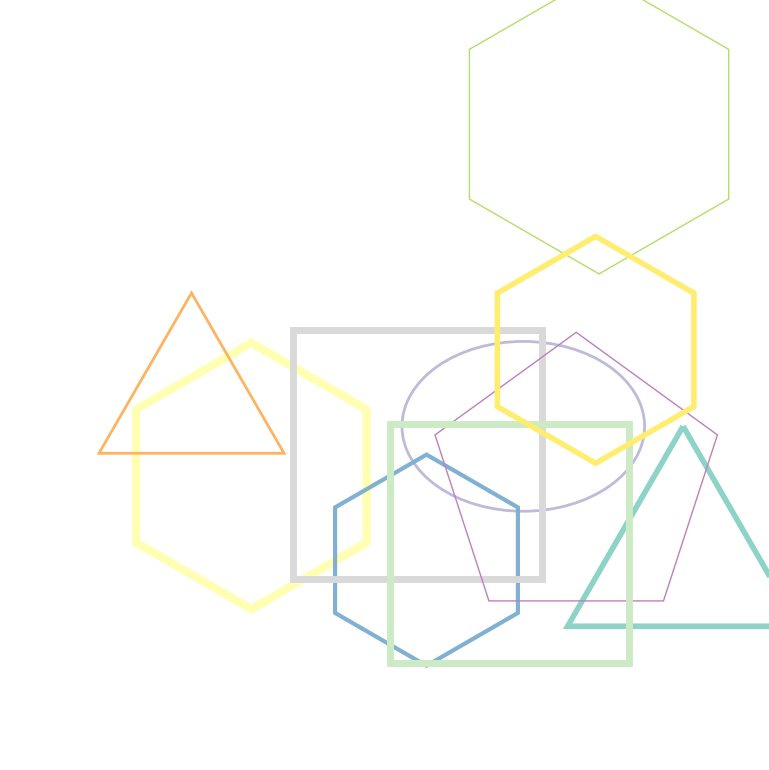[{"shape": "triangle", "thickness": 2, "radius": 0.87, "center": [0.887, 0.273]}, {"shape": "hexagon", "thickness": 3, "radius": 0.86, "center": [0.326, 0.382]}, {"shape": "oval", "thickness": 1, "radius": 0.79, "center": [0.68, 0.446]}, {"shape": "hexagon", "thickness": 1.5, "radius": 0.69, "center": [0.554, 0.272]}, {"shape": "triangle", "thickness": 1, "radius": 0.69, "center": [0.249, 0.481]}, {"shape": "hexagon", "thickness": 0.5, "radius": 0.97, "center": [0.778, 0.839]}, {"shape": "square", "thickness": 2.5, "radius": 0.81, "center": [0.542, 0.41]}, {"shape": "pentagon", "thickness": 0.5, "radius": 0.96, "center": [0.748, 0.376]}, {"shape": "square", "thickness": 2.5, "radius": 0.78, "center": [0.662, 0.294]}, {"shape": "hexagon", "thickness": 2, "radius": 0.74, "center": [0.774, 0.546]}]